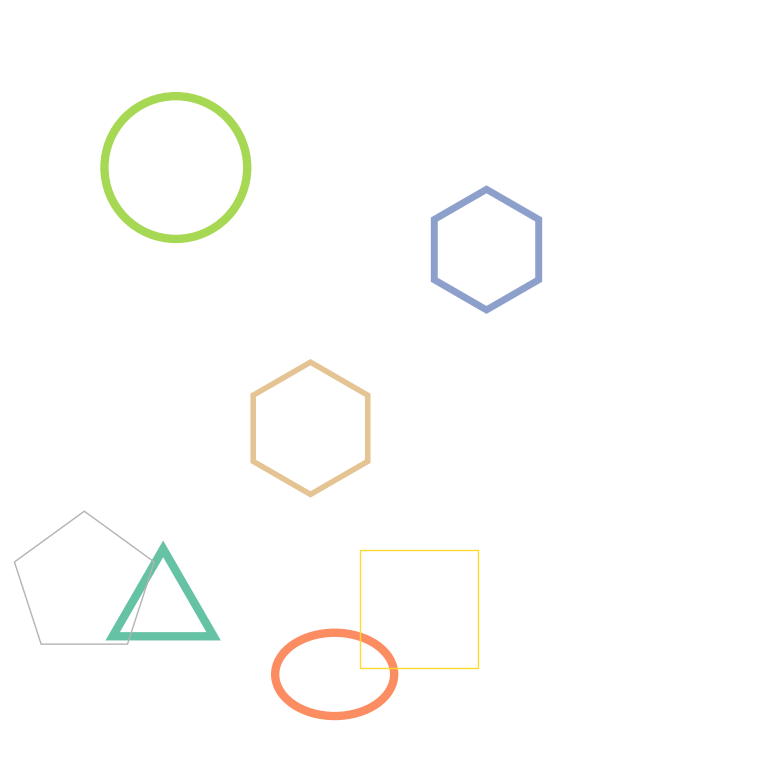[{"shape": "triangle", "thickness": 3, "radius": 0.38, "center": [0.212, 0.212]}, {"shape": "oval", "thickness": 3, "radius": 0.39, "center": [0.435, 0.124]}, {"shape": "hexagon", "thickness": 2.5, "radius": 0.39, "center": [0.632, 0.676]}, {"shape": "circle", "thickness": 3, "radius": 0.46, "center": [0.228, 0.782]}, {"shape": "square", "thickness": 0.5, "radius": 0.38, "center": [0.545, 0.209]}, {"shape": "hexagon", "thickness": 2, "radius": 0.43, "center": [0.403, 0.444]}, {"shape": "pentagon", "thickness": 0.5, "radius": 0.48, "center": [0.11, 0.241]}]